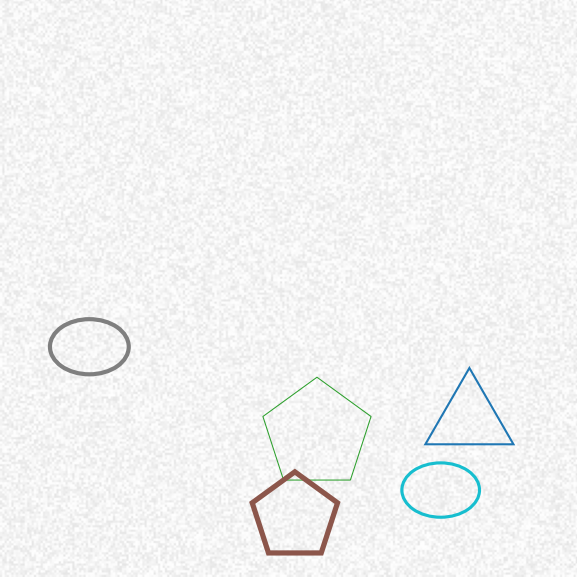[{"shape": "triangle", "thickness": 1, "radius": 0.44, "center": [0.813, 0.274]}, {"shape": "pentagon", "thickness": 0.5, "radius": 0.49, "center": [0.549, 0.247]}, {"shape": "pentagon", "thickness": 2.5, "radius": 0.39, "center": [0.511, 0.104]}, {"shape": "oval", "thickness": 2, "radius": 0.34, "center": [0.155, 0.399]}, {"shape": "oval", "thickness": 1.5, "radius": 0.34, "center": [0.763, 0.151]}]